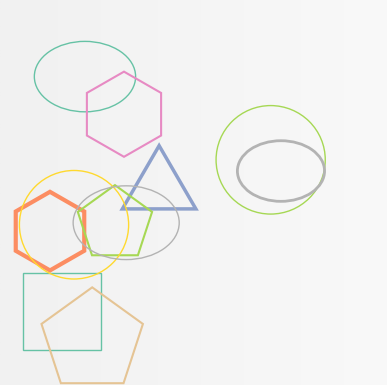[{"shape": "square", "thickness": 1, "radius": 0.5, "center": [0.161, 0.191]}, {"shape": "oval", "thickness": 1, "radius": 0.65, "center": [0.219, 0.801]}, {"shape": "hexagon", "thickness": 3, "radius": 0.51, "center": [0.129, 0.4]}, {"shape": "triangle", "thickness": 2.5, "radius": 0.55, "center": [0.411, 0.512]}, {"shape": "hexagon", "thickness": 1.5, "radius": 0.55, "center": [0.32, 0.703]}, {"shape": "circle", "thickness": 1, "radius": 0.7, "center": [0.698, 0.585]}, {"shape": "pentagon", "thickness": 1.5, "radius": 0.5, "center": [0.297, 0.418]}, {"shape": "circle", "thickness": 1, "radius": 0.7, "center": [0.191, 0.416]}, {"shape": "pentagon", "thickness": 1.5, "radius": 0.69, "center": [0.238, 0.116]}, {"shape": "oval", "thickness": 2, "radius": 0.56, "center": [0.725, 0.556]}, {"shape": "oval", "thickness": 1, "radius": 0.68, "center": [0.326, 0.422]}]